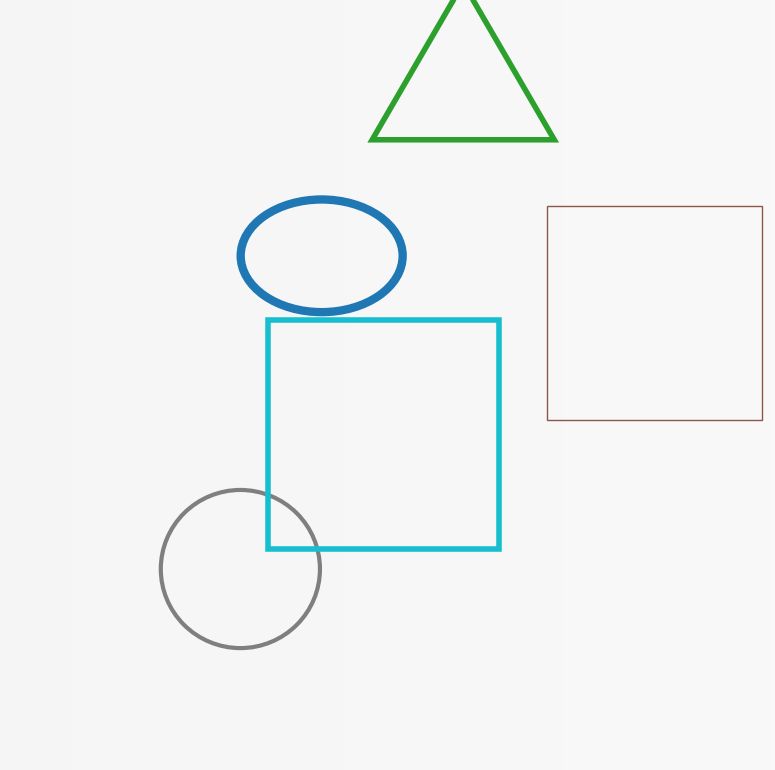[{"shape": "oval", "thickness": 3, "radius": 0.52, "center": [0.415, 0.668]}, {"shape": "triangle", "thickness": 2, "radius": 0.68, "center": [0.598, 0.886]}, {"shape": "square", "thickness": 0.5, "radius": 0.69, "center": [0.844, 0.594]}, {"shape": "circle", "thickness": 1.5, "radius": 0.51, "center": [0.31, 0.261]}, {"shape": "square", "thickness": 2, "radius": 0.75, "center": [0.495, 0.436]}]